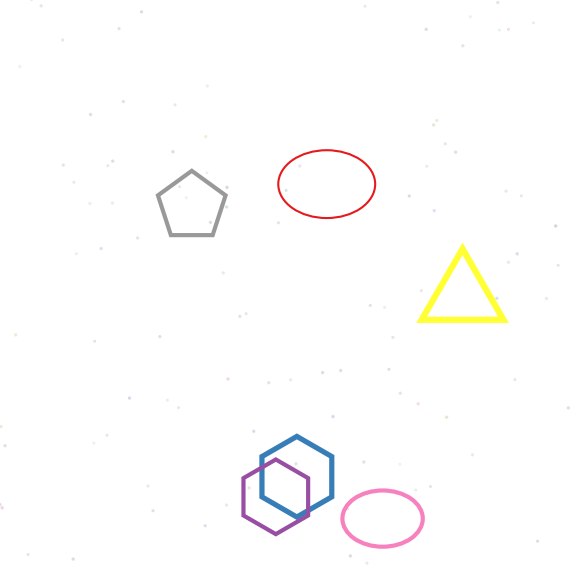[{"shape": "oval", "thickness": 1, "radius": 0.42, "center": [0.566, 0.68]}, {"shape": "hexagon", "thickness": 2.5, "radius": 0.35, "center": [0.514, 0.174]}, {"shape": "hexagon", "thickness": 2, "radius": 0.32, "center": [0.478, 0.139]}, {"shape": "triangle", "thickness": 3, "radius": 0.41, "center": [0.801, 0.486]}, {"shape": "oval", "thickness": 2, "radius": 0.35, "center": [0.663, 0.101]}, {"shape": "pentagon", "thickness": 2, "radius": 0.31, "center": [0.332, 0.642]}]